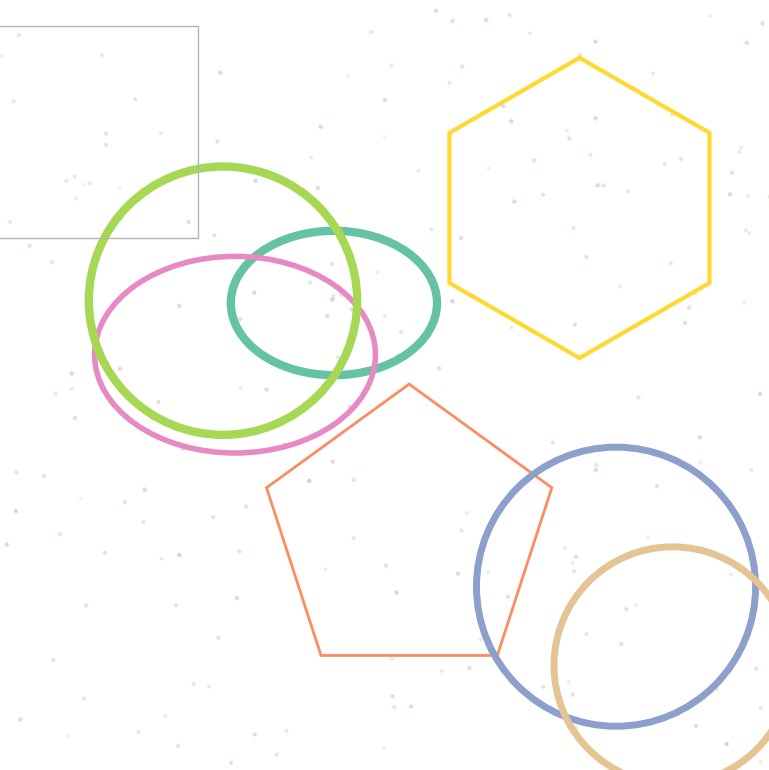[{"shape": "oval", "thickness": 3, "radius": 0.67, "center": [0.434, 0.607]}, {"shape": "pentagon", "thickness": 1, "radius": 0.97, "center": [0.531, 0.306]}, {"shape": "circle", "thickness": 2.5, "radius": 0.91, "center": [0.8, 0.238]}, {"shape": "oval", "thickness": 2, "radius": 0.91, "center": [0.305, 0.539]}, {"shape": "circle", "thickness": 3, "radius": 0.87, "center": [0.29, 0.609]}, {"shape": "hexagon", "thickness": 1.5, "radius": 0.97, "center": [0.753, 0.73]}, {"shape": "circle", "thickness": 2.5, "radius": 0.77, "center": [0.874, 0.136]}, {"shape": "square", "thickness": 0.5, "radius": 0.69, "center": [0.119, 0.829]}]